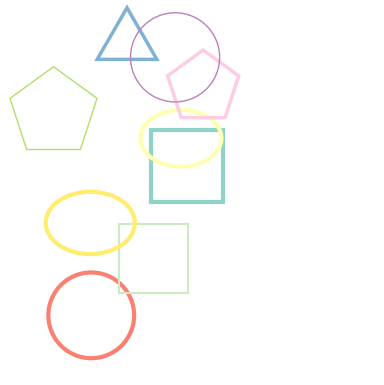[{"shape": "square", "thickness": 3, "radius": 0.47, "center": [0.486, 0.569]}, {"shape": "oval", "thickness": 3, "radius": 0.53, "center": [0.47, 0.641]}, {"shape": "circle", "thickness": 3, "radius": 0.56, "center": [0.237, 0.181]}, {"shape": "triangle", "thickness": 2.5, "radius": 0.45, "center": [0.33, 0.89]}, {"shape": "pentagon", "thickness": 1, "radius": 0.59, "center": [0.139, 0.708]}, {"shape": "pentagon", "thickness": 2.5, "radius": 0.49, "center": [0.528, 0.773]}, {"shape": "circle", "thickness": 1, "radius": 0.58, "center": [0.455, 0.851]}, {"shape": "square", "thickness": 1.5, "radius": 0.45, "center": [0.399, 0.329]}, {"shape": "oval", "thickness": 3, "radius": 0.58, "center": [0.235, 0.421]}]